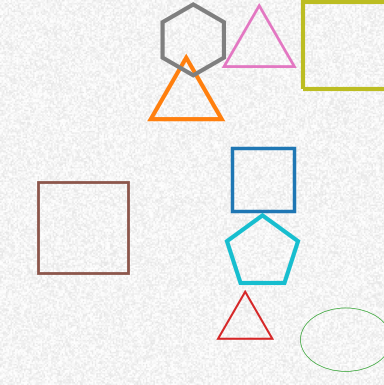[{"shape": "square", "thickness": 2.5, "radius": 0.41, "center": [0.683, 0.534]}, {"shape": "triangle", "thickness": 3, "radius": 0.53, "center": [0.484, 0.744]}, {"shape": "oval", "thickness": 0.5, "radius": 0.59, "center": [0.898, 0.118]}, {"shape": "triangle", "thickness": 1.5, "radius": 0.41, "center": [0.637, 0.161]}, {"shape": "square", "thickness": 2, "radius": 0.59, "center": [0.215, 0.409]}, {"shape": "triangle", "thickness": 2, "radius": 0.53, "center": [0.673, 0.88]}, {"shape": "hexagon", "thickness": 3, "radius": 0.46, "center": [0.502, 0.896]}, {"shape": "square", "thickness": 3, "radius": 0.56, "center": [0.9, 0.882]}, {"shape": "pentagon", "thickness": 3, "radius": 0.49, "center": [0.682, 0.344]}]